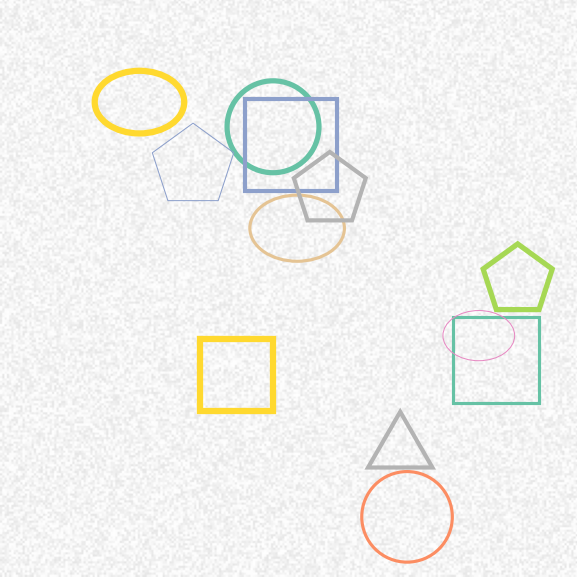[{"shape": "square", "thickness": 1.5, "radius": 0.37, "center": [0.86, 0.376]}, {"shape": "circle", "thickness": 2.5, "radius": 0.4, "center": [0.473, 0.78]}, {"shape": "circle", "thickness": 1.5, "radius": 0.39, "center": [0.705, 0.104]}, {"shape": "pentagon", "thickness": 0.5, "radius": 0.37, "center": [0.334, 0.712]}, {"shape": "square", "thickness": 2, "radius": 0.4, "center": [0.504, 0.748]}, {"shape": "oval", "thickness": 0.5, "radius": 0.31, "center": [0.829, 0.418]}, {"shape": "pentagon", "thickness": 2.5, "radius": 0.31, "center": [0.896, 0.514]}, {"shape": "oval", "thickness": 3, "radius": 0.39, "center": [0.241, 0.822]}, {"shape": "square", "thickness": 3, "radius": 0.31, "center": [0.409, 0.35]}, {"shape": "oval", "thickness": 1.5, "radius": 0.41, "center": [0.515, 0.604]}, {"shape": "triangle", "thickness": 2, "radius": 0.32, "center": [0.693, 0.222]}, {"shape": "pentagon", "thickness": 2, "radius": 0.33, "center": [0.571, 0.671]}]